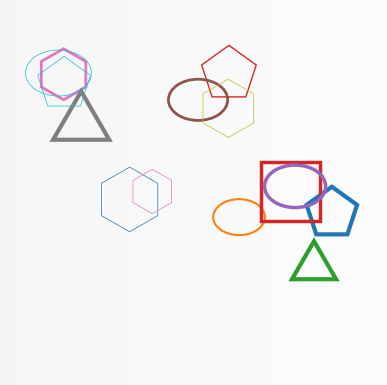[{"shape": "hexagon", "thickness": 0.5, "radius": 0.42, "center": [0.335, 0.482]}, {"shape": "pentagon", "thickness": 3, "radius": 0.34, "center": [0.856, 0.447]}, {"shape": "oval", "thickness": 1.5, "radius": 0.33, "center": [0.617, 0.436]}, {"shape": "triangle", "thickness": 3, "radius": 0.33, "center": [0.81, 0.308]}, {"shape": "square", "thickness": 2.5, "radius": 0.38, "center": [0.75, 0.502]}, {"shape": "pentagon", "thickness": 1, "radius": 0.37, "center": [0.591, 0.808]}, {"shape": "oval", "thickness": 2.5, "radius": 0.39, "center": [0.762, 0.516]}, {"shape": "oval", "thickness": 2, "radius": 0.38, "center": [0.511, 0.741]}, {"shape": "hexagon", "thickness": 0.5, "radius": 0.29, "center": [0.393, 0.503]}, {"shape": "hexagon", "thickness": 2, "radius": 0.33, "center": [0.164, 0.807]}, {"shape": "triangle", "thickness": 3, "radius": 0.42, "center": [0.209, 0.679]}, {"shape": "hexagon", "thickness": 0.5, "radius": 0.38, "center": [0.589, 0.719]}, {"shape": "pentagon", "thickness": 0.5, "radius": 0.36, "center": [0.165, 0.782]}, {"shape": "oval", "thickness": 0.5, "radius": 0.43, "center": [0.151, 0.81]}]